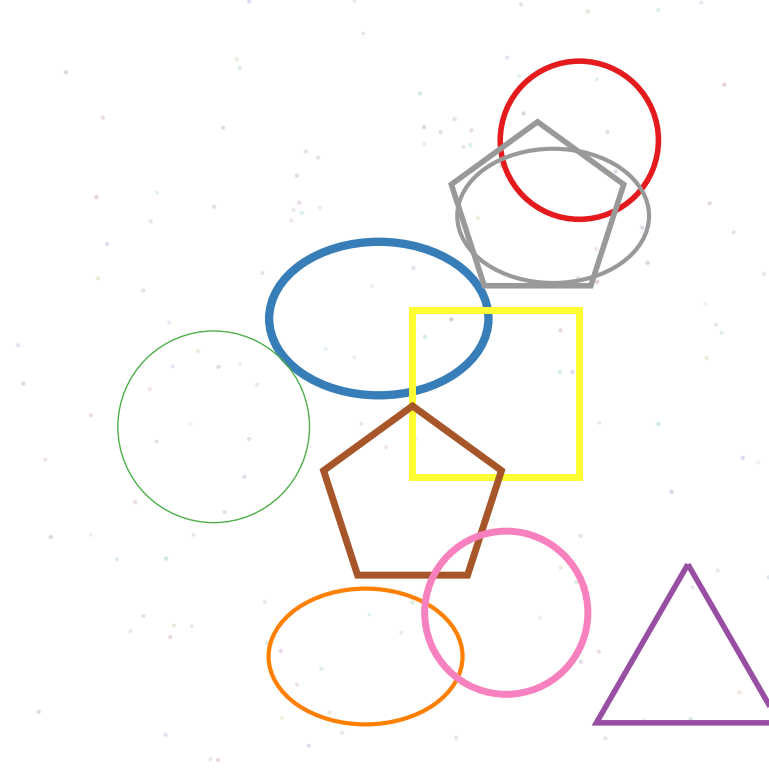[{"shape": "circle", "thickness": 2, "radius": 0.51, "center": [0.752, 0.818]}, {"shape": "oval", "thickness": 3, "radius": 0.71, "center": [0.492, 0.586]}, {"shape": "circle", "thickness": 0.5, "radius": 0.62, "center": [0.277, 0.446]}, {"shape": "triangle", "thickness": 2, "radius": 0.69, "center": [0.893, 0.13]}, {"shape": "oval", "thickness": 1.5, "radius": 0.63, "center": [0.475, 0.147]}, {"shape": "square", "thickness": 2.5, "radius": 0.54, "center": [0.643, 0.489]}, {"shape": "pentagon", "thickness": 2.5, "radius": 0.61, "center": [0.536, 0.351]}, {"shape": "circle", "thickness": 2.5, "radius": 0.53, "center": [0.658, 0.204]}, {"shape": "oval", "thickness": 1.5, "radius": 0.62, "center": [0.718, 0.72]}, {"shape": "pentagon", "thickness": 2, "radius": 0.59, "center": [0.698, 0.724]}]